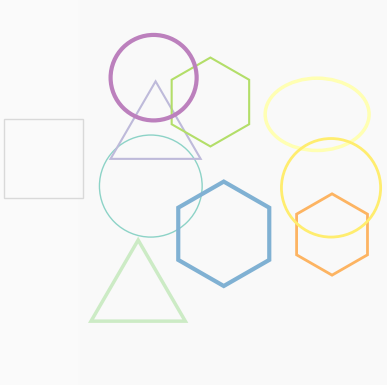[{"shape": "circle", "thickness": 1, "radius": 0.66, "center": [0.389, 0.517]}, {"shape": "oval", "thickness": 2.5, "radius": 0.67, "center": [0.818, 0.703]}, {"shape": "triangle", "thickness": 1.5, "radius": 0.67, "center": [0.402, 0.654]}, {"shape": "hexagon", "thickness": 3, "radius": 0.68, "center": [0.577, 0.393]}, {"shape": "hexagon", "thickness": 2, "radius": 0.53, "center": [0.857, 0.391]}, {"shape": "hexagon", "thickness": 1.5, "radius": 0.58, "center": [0.543, 0.735]}, {"shape": "square", "thickness": 1, "radius": 0.51, "center": [0.112, 0.589]}, {"shape": "circle", "thickness": 3, "radius": 0.56, "center": [0.396, 0.798]}, {"shape": "triangle", "thickness": 2.5, "radius": 0.7, "center": [0.357, 0.236]}, {"shape": "circle", "thickness": 2, "radius": 0.64, "center": [0.854, 0.512]}]